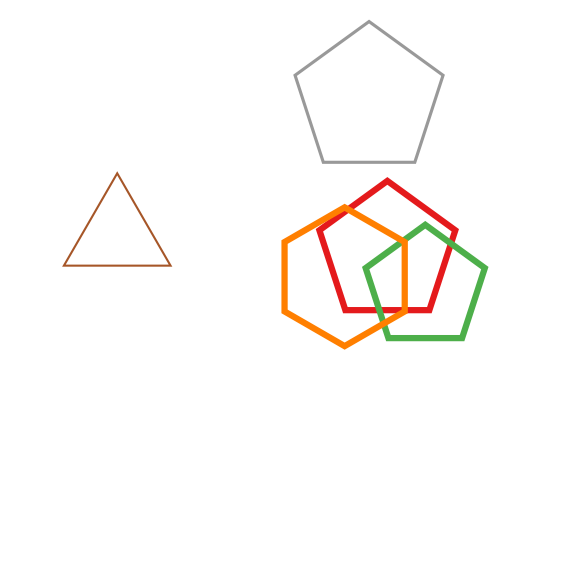[{"shape": "pentagon", "thickness": 3, "radius": 0.62, "center": [0.671, 0.562]}, {"shape": "pentagon", "thickness": 3, "radius": 0.54, "center": [0.736, 0.501]}, {"shape": "hexagon", "thickness": 3, "radius": 0.6, "center": [0.597, 0.52]}, {"shape": "triangle", "thickness": 1, "radius": 0.53, "center": [0.203, 0.592]}, {"shape": "pentagon", "thickness": 1.5, "radius": 0.67, "center": [0.639, 0.827]}]